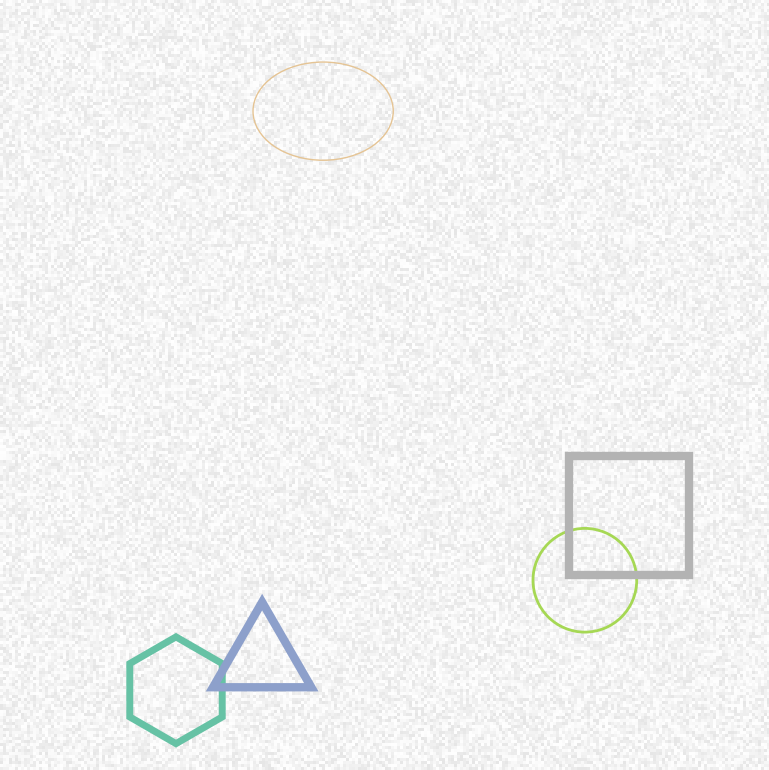[{"shape": "hexagon", "thickness": 2.5, "radius": 0.35, "center": [0.229, 0.104]}, {"shape": "triangle", "thickness": 3, "radius": 0.37, "center": [0.34, 0.144]}, {"shape": "circle", "thickness": 1, "radius": 0.34, "center": [0.76, 0.246]}, {"shape": "oval", "thickness": 0.5, "radius": 0.46, "center": [0.42, 0.856]}, {"shape": "square", "thickness": 3, "radius": 0.39, "center": [0.817, 0.33]}]